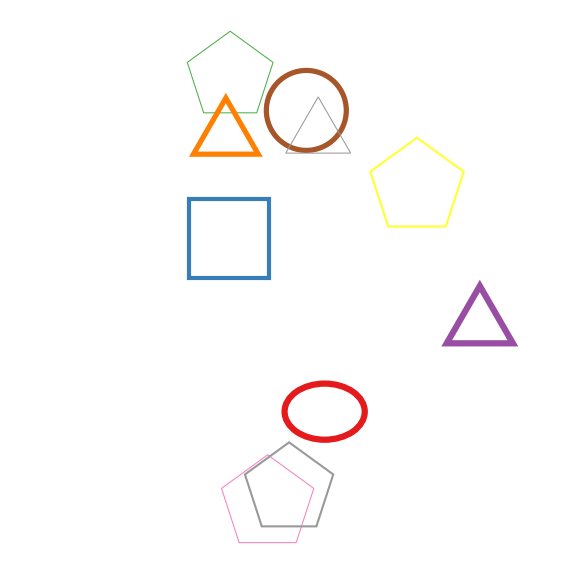[{"shape": "oval", "thickness": 3, "radius": 0.35, "center": [0.562, 0.286]}, {"shape": "square", "thickness": 2, "radius": 0.34, "center": [0.396, 0.586]}, {"shape": "pentagon", "thickness": 0.5, "radius": 0.39, "center": [0.399, 0.867]}, {"shape": "triangle", "thickness": 3, "radius": 0.33, "center": [0.831, 0.438]}, {"shape": "triangle", "thickness": 2.5, "radius": 0.32, "center": [0.391, 0.765]}, {"shape": "pentagon", "thickness": 1, "radius": 0.42, "center": [0.722, 0.676]}, {"shape": "circle", "thickness": 2.5, "radius": 0.35, "center": [0.53, 0.808]}, {"shape": "pentagon", "thickness": 0.5, "radius": 0.42, "center": [0.463, 0.127]}, {"shape": "pentagon", "thickness": 1, "radius": 0.4, "center": [0.501, 0.153]}, {"shape": "triangle", "thickness": 0.5, "radius": 0.32, "center": [0.551, 0.766]}]